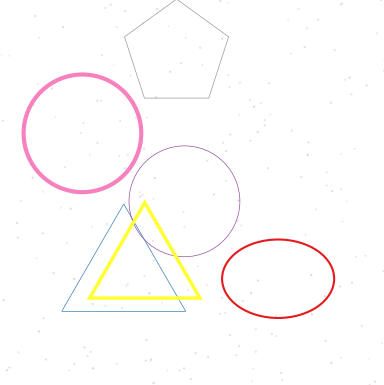[{"shape": "oval", "thickness": 1.5, "radius": 0.73, "center": [0.722, 0.276]}, {"shape": "triangle", "thickness": 0.5, "radius": 0.93, "center": [0.321, 0.284]}, {"shape": "circle", "thickness": 0.5, "radius": 0.72, "center": [0.479, 0.477]}, {"shape": "triangle", "thickness": 2.5, "radius": 0.83, "center": [0.376, 0.308]}, {"shape": "circle", "thickness": 3, "radius": 0.76, "center": [0.214, 0.654]}, {"shape": "pentagon", "thickness": 0.5, "radius": 0.71, "center": [0.459, 0.86]}]